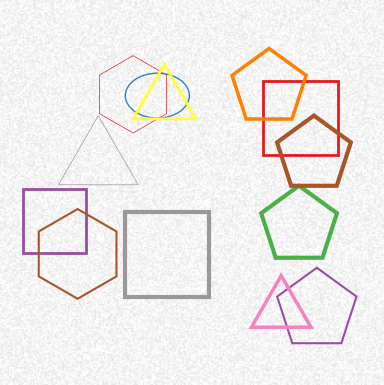[{"shape": "square", "thickness": 2, "radius": 0.48, "center": [0.781, 0.694]}, {"shape": "hexagon", "thickness": 0.5, "radius": 0.5, "center": [0.346, 0.755]}, {"shape": "oval", "thickness": 1, "radius": 0.42, "center": [0.409, 0.752]}, {"shape": "pentagon", "thickness": 3, "radius": 0.52, "center": [0.777, 0.414]}, {"shape": "square", "thickness": 2, "radius": 0.41, "center": [0.141, 0.425]}, {"shape": "pentagon", "thickness": 1.5, "radius": 0.54, "center": [0.823, 0.196]}, {"shape": "pentagon", "thickness": 2.5, "radius": 0.51, "center": [0.699, 0.773]}, {"shape": "triangle", "thickness": 2, "radius": 0.47, "center": [0.427, 0.738]}, {"shape": "hexagon", "thickness": 1.5, "radius": 0.58, "center": [0.202, 0.34]}, {"shape": "pentagon", "thickness": 3, "radius": 0.5, "center": [0.815, 0.599]}, {"shape": "triangle", "thickness": 2.5, "radius": 0.45, "center": [0.73, 0.195]}, {"shape": "triangle", "thickness": 0.5, "radius": 0.6, "center": [0.255, 0.58]}, {"shape": "square", "thickness": 3, "radius": 0.55, "center": [0.434, 0.339]}]